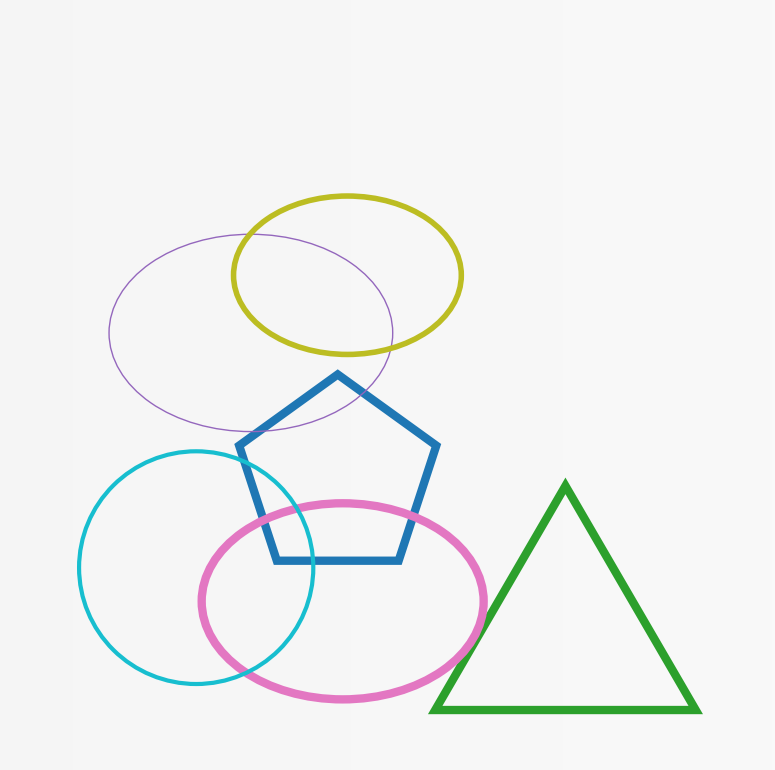[{"shape": "pentagon", "thickness": 3, "radius": 0.67, "center": [0.436, 0.38]}, {"shape": "triangle", "thickness": 3, "radius": 0.97, "center": [0.73, 0.175]}, {"shape": "oval", "thickness": 0.5, "radius": 0.92, "center": [0.324, 0.568]}, {"shape": "oval", "thickness": 3, "radius": 0.91, "center": [0.442, 0.219]}, {"shape": "oval", "thickness": 2, "radius": 0.73, "center": [0.448, 0.643]}, {"shape": "circle", "thickness": 1.5, "radius": 0.76, "center": [0.253, 0.263]}]